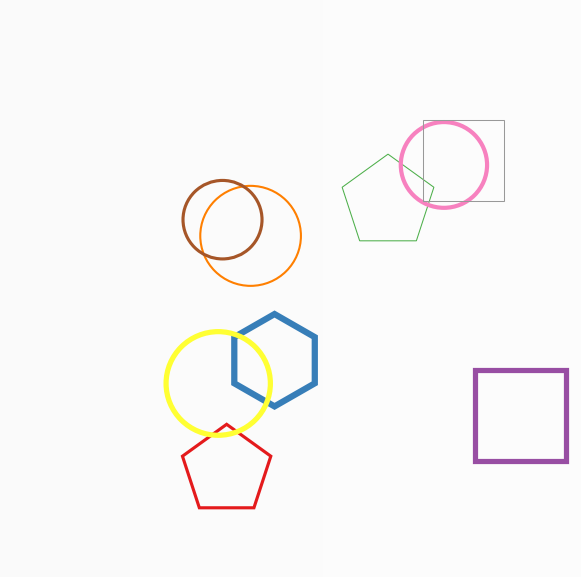[{"shape": "pentagon", "thickness": 1.5, "radius": 0.4, "center": [0.39, 0.184]}, {"shape": "hexagon", "thickness": 3, "radius": 0.4, "center": [0.472, 0.375]}, {"shape": "pentagon", "thickness": 0.5, "radius": 0.41, "center": [0.668, 0.649]}, {"shape": "square", "thickness": 2.5, "radius": 0.39, "center": [0.895, 0.279]}, {"shape": "circle", "thickness": 1, "radius": 0.43, "center": [0.431, 0.591]}, {"shape": "circle", "thickness": 2.5, "radius": 0.45, "center": [0.375, 0.335]}, {"shape": "circle", "thickness": 1.5, "radius": 0.34, "center": [0.383, 0.619]}, {"shape": "circle", "thickness": 2, "radius": 0.37, "center": [0.764, 0.714]}, {"shape": "square", "thickness": 0.5, "radius": 0.35, "center": [0.797, 0.721]}]